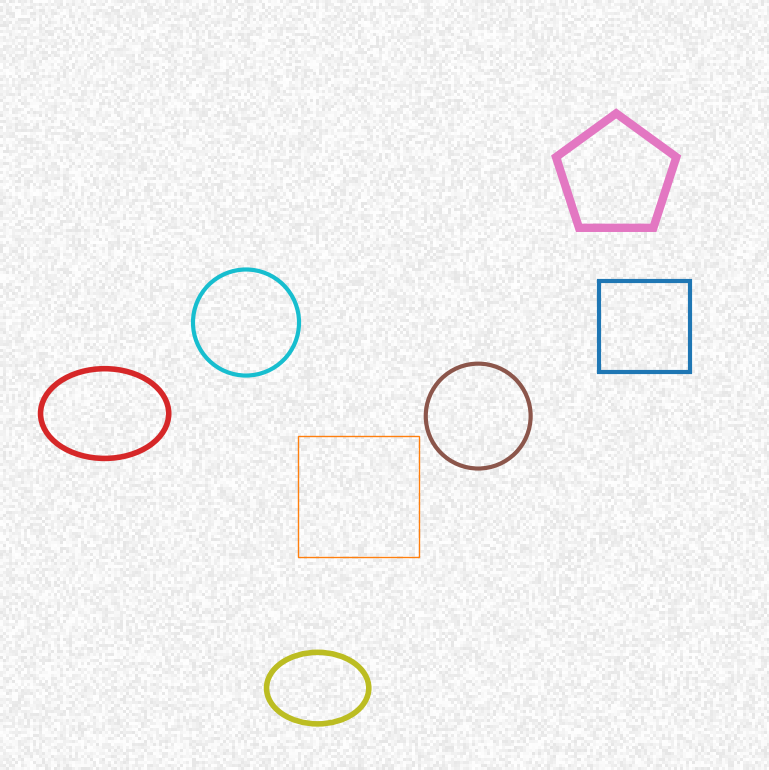[{"shape": "square", "thickness": 1.5, "radius": 0.3, "center": [0.838, 0.576]}, {"shape": "square", "thickness": 0.5, "radius": 0.39, "center": [0.466, 0.355]}, {"shape": "oval", "thickness": 2, "radius": 0.42, "center": [0.136, 0.463]}, {"shape": "circle", "thickness": 1.5, "radius": 0.34, "center": [0.621, 0.46]}, {"shape": "pentagon", "thickness": 3, "radius": 0.41, "center": [0.8, 0.771]}, {"shape": "oval", "thickness": 2, "radius": 0.33, "center": [0.413, 0.106]}, {"shape": "circle", "thickness": 1.5, "radius": 0.34, "center": [0.319, 0.581]}]